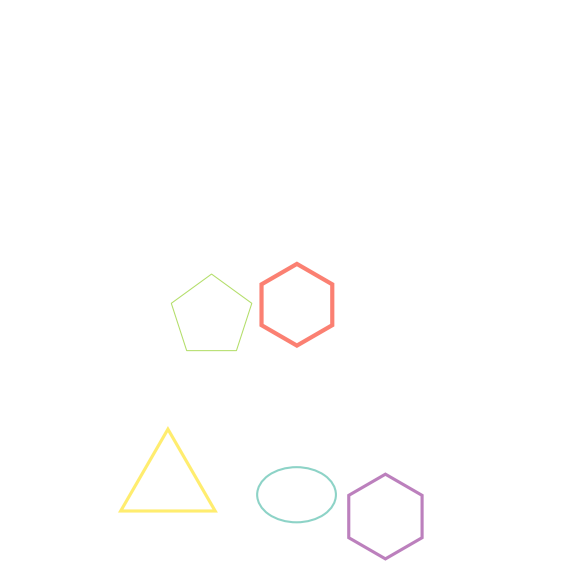[{"shape": "oval", "thickness": 1, "radius": 0.34, "center": [0.513, 0.142]}, {"shape": "hexagon", "thickness": 2, "radius": 0.35, "center": [0.514, 0.471]}, {"shape": "pentagon", "thickness": 0.5, "radius": 0.37, "center": [0.366, 0.451]}, {"shape": "hexagon", "thickness": 1.5, "radius": 0.37, "center": [0.667, 0.105]}, {"shape": "triangle", "thickness": 1.5, "radius": 0.47, "center": [0.291, 0.162]}]